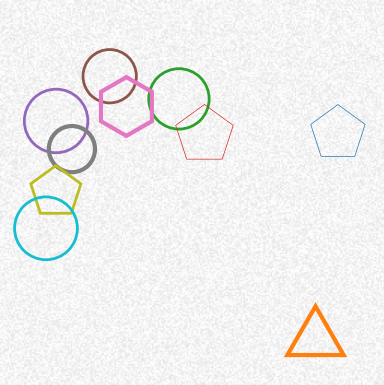[{"shape": "pentagon", "thickness": 0.5, "radius": 0.37, "center": [0.878, 0.654]}, {"shape": "triangle", "thickness": 3, "radius": 0.42, "center": [0.82, 0.12]}, {"shape": "circle", "thickness": 2, "radius": 0.39, "center": [0.465, 0.743]}, {"shape": "pentagon", "thickness": 0.5, "radius": 0.39, "center": [0.531, 0.65]}, {"shape": "circle", "thickness": 2, "radius": 0.41, "center": [0.146, 0.686]}, {"shape": "circle", "thickness": 2, "radius": 0.35, "center": [0.285, 0.802]}, {"shape": "hexagon", "thickness": 3, "radius": 0.38, "center": [0.328, 0.723]}, {"shape": "circle", "thickness": 3, "radius": 0.3, "center": [0.187, 0.613]}, {"shape": "pentagon", "thickness": 2, "radius": 0.34, "center": [0.145, 0.501]}, {"shape": "circle", "thickness": 2, "radius": 0.41, "center": [0.119, 0.407]}]